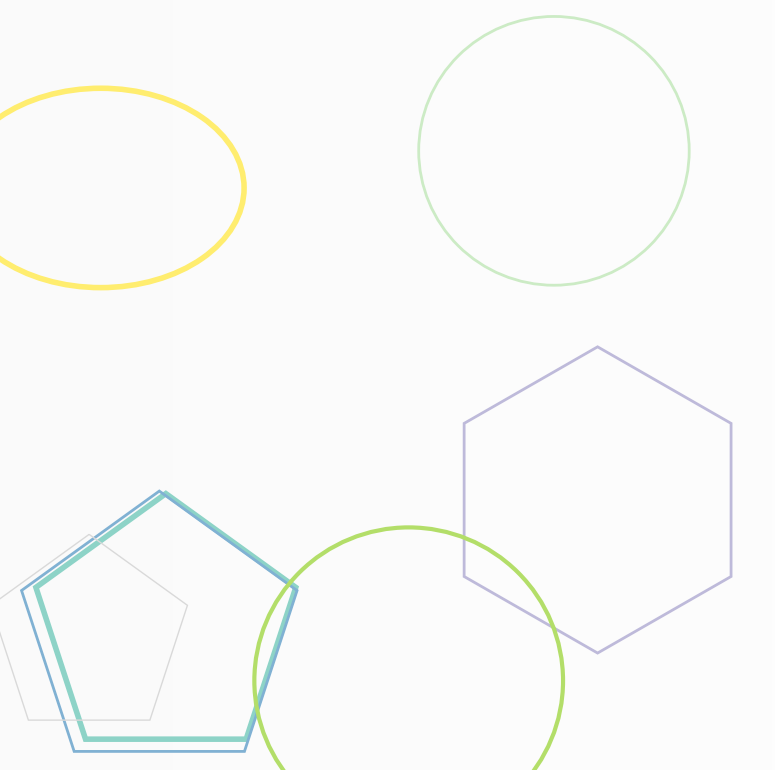[{"shape": "pentagon", "thickness": 2, "radius": 0.88, "center": [0.214, 0.183]}, {"shape": "hexagon", "thickness": 1, "radius": 0.99, "center": [0.771, 0.351]}, {"shape": "pentagon", "thickness": 1, "radius": 0.93, "center": [0.206, 0.175]}, {"shape": "circle", "thickness": 1.5, "radius": 1.0, "center": [0.527, 0.116]}, {"shape": "pentagon", "thickness": 0.5, "radius": 0.67, "center": [0.115, 0.173]}, {"shape": "circle", "thickness": 1, "radius": 0.87, "center": [0.715, 0.804]}, {"shape": "oval", "thickness": 2, "radius": 0.92, "center": [0.13, 0.756]}]